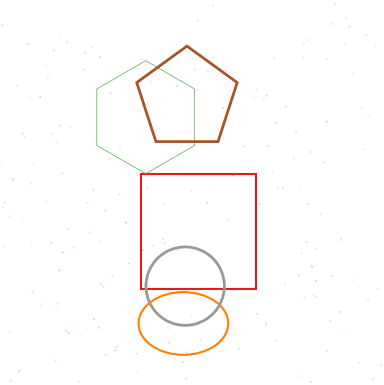[{"shape": "square", "thickness": 1.5, "radius": 0.75, "center": [0.515, 0.398]}, {"shape": "hexagon", "thickness": 0.5, "radius": 0.73, "center": [0.378, 0.696]}, {"shape": "oval", "thickness": 1.5, "radius": 0.58, "center": [0.476, 0.16]}, {"shape": "pentagon", "thickness": 2, "radius": 0.69, "center": [0.486, 0.743]}, {"shape": "circle", "thickness": 2, "radius": 0.51, "center": [0.481, 0.257]}]